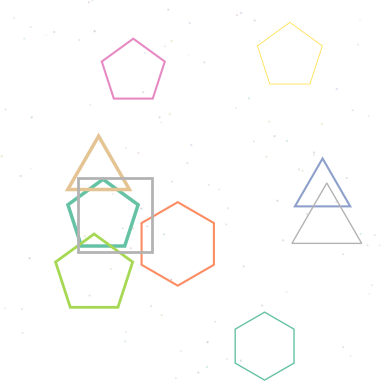[{"shape": "hexagon", "thickness": 1, "radius": 0.44, "center": [0.687, 0.101]}, {"shape": "pentagon", "thickness": 2.5, "radius": 0.48, "center": [0.268, 0.439]}, {"shape": "hexagon", "thickness": 1.5, "radius": 0.54, "center": [0.462, 0.366]}, {"shape": "triangle", "thickness": 1.5, "radius": 0.41, "center": [0.838, 0.505]}, {"shape": "pentagon", "thickness": 1.5, "radius": 0.43, "center": [0.346, 0.814]}, {"shape": "pentagon", "thickness": 2, "radius": 0.53, "center": [0.244, 0.287]}, {"shape": "pentagon", "thickness": 0.5, "radius": 0.44, "center": [0.753, 0.853]}, {"shape": "triangle", "thickness": 2.5, "radius": 0.46, "center": [0.256, 0.554]}, {"shape": "triangle", "thickness": 1, "radius": 0.52, "center": [0.849, 0.42]}, {"shape": "square", "thickness": 2, "radius": 0.48, "center": [0.299, 0.441]}]